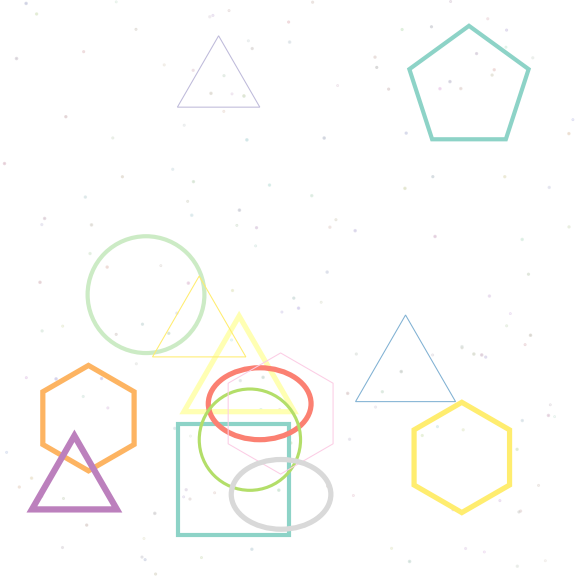[{"shape": "square", "thickness": 2, "radius": 0.48, "center": [0.404, 0.169]}, {"shape": "pentagon", "thickness": 2, "radius": 0.54, "center": [0.812, 0.846]}, {"shape": "triangle", "thickness": 2.5, "radius": 0.55, "center": [0.414, 0.341]}, {"shape": "triangle", "thickness": 0.5, "radius": 0.41, "center": [0.379, 0.855]}, {"shape": "oval", "thickness": 2.5, "radius": 0.44, "center": [0.45, 0.3]}, {"shape": "triangle", "thickness": 0.5, "radius": 0.5, "center": [0.702, 0.354]}, {"shape": "hexagon", "thickness": 2.5, "radius": 0.46, "center": [0.153, 0.275]}, {"shape": "circle", "thickness": 1.5, "radius": 0.44, "center": [0.433, 0.238]}, {"shape": "hexagon", "thickness": 0.5, "radius": 0.52, "center": [0.486, 0.283]}, {"shape": "oval", "thickness": 2.5, "radius": 0.43, "center": [0.487, 0.143]}, {"shape": "triangle", "thickness": 3, "radius": 0.42, "center": [0.129, 0.16]}, {"shape": "circle", "thickness": 2, "radius": 0.51, "center": [0.253, 0.489]}, {"shape": "triangle", "thickness": 0.5, "radius": 0.47, "center": [0.345, 0.428]}, {"shape": "hexagon", "thickness": 2.5, "radius": 0.48, "center": [0.8, 0.207]}]